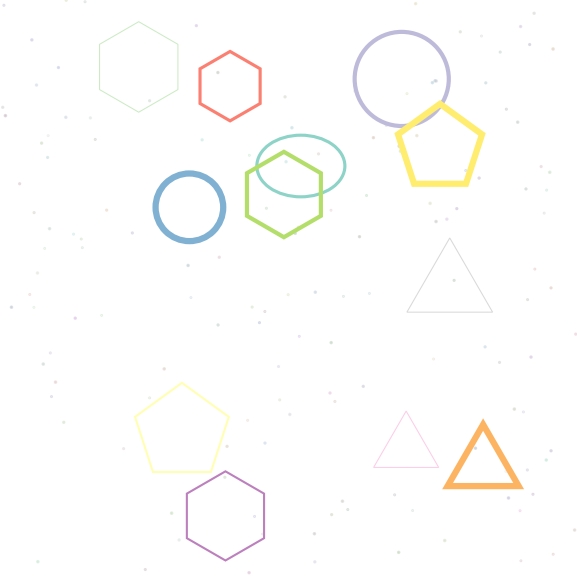[{"shape": "oval", "thickness": 1.5, "radius": 0.38, "center": [0.521, 0.712]}, {"shape": "pentagon", "thickness": 1, "radius": 0.43, "center": [0.315, 0.251]}, {"shape": "circle", "thickness": 2, "radius": 0.41, "center": [0.696, 0.862]}, {"shape": "hexagon", "thickness": 1.5, "radius": 0.3, "center": [0.398, 0.85]}, {"shape": "circle", "thickness": 3, "radius": 0.29, "center": [0.328, 0.64]}, {"shape": "triangle", "thickness": 3, "radius": 0.36, "center": [0.837, 0.193]}, {"shape": "hexagon", "thickness": 2, "radius": 0.37, "center": [0.492, 0.662]}, {"shape": "triangle", "thickness": 0.5, "radius": 0.33, "center": [0.703, 0.222]}, {"shape": "triangle", "thickness": 0.5, "radius": 0.43, "center": [0.779, 0.501]}, {"shape": "hexagon", "thickness": 1, "radius": 0.39, "center": [0.39, 0.106]}, {"shape": "hexagon", "thickness": 0.5, "radius": 0.39, "center": [0.24, 0.883]}, {"shape": "pentagon", "thickness": 3, "radius": 0.38, "center": [0.762, 0.743]}]